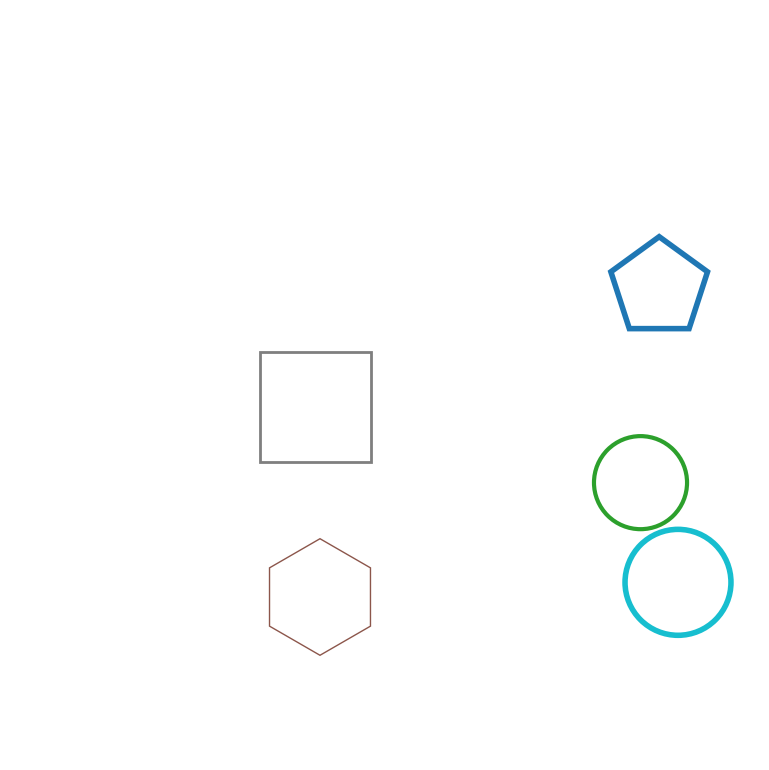[{"shape": "pentagon", "thickness": 2, "radius": 0.33, "center": [0.856, 0.627]}, {"shape": "circle", "thickness": 1.5, "radius": 0.3, "center": [0.832, 0.373]}, {"shape": "hexagon", "thickness": 0.5, "radius": 0.38, "center": [0.416, 0.225]}, {"shape": "square", "thickness": 1, "radius": 0.36, "center": [0.41, 0.471]}, {"shape": "circle", "thickness": 2, "radius": 0.34, "center": [0.881, 0.244]}]